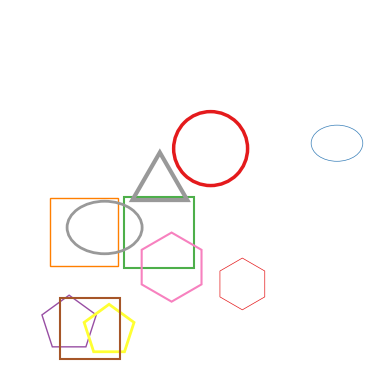[{"shape": "hexagon", "thickness": 0.5, "radius": 0.34, "center": [0.629, 0.262]}, {"shape": "circle", "thickness": 2.5, "radius": 0.48, "center": [0.547, 0.614]}, {"shape": "oval", "thickness": 0.5, "radius": 0.34, "center": [0.875, 0.628]}, {"shape": "square", "thickness": 1.5, "radius": 0.46, "center": [0.413, 0.396]}, {"shape": "pentagon", "thickness": 1, "radius": 0.37, "center": [0.18, 0.159]}, {"shape": "square", "thickness": 1, "radius": 0.44, "center": [0.219, 0.396]}, {"shape": "pentagon", "thickness": 2, "radius": 0.34, "center": [0.283, 0.141]}, {"shape": "square", "thickness": 1.5, "radius": 0.39, "center": [0.233, 0.147]}, {"shape": "hexagon", "thickness": 1.5, "radius": 0.45, "center": [0.446, 0.306]}, {"shape": "triangle", "thickness": 3, "radius": 0.41, "center": [0.415, 0.522]}, {"shape": "oval", "thickness": 2, "radius": 0.49, "center": [0.272, 0.409]}]